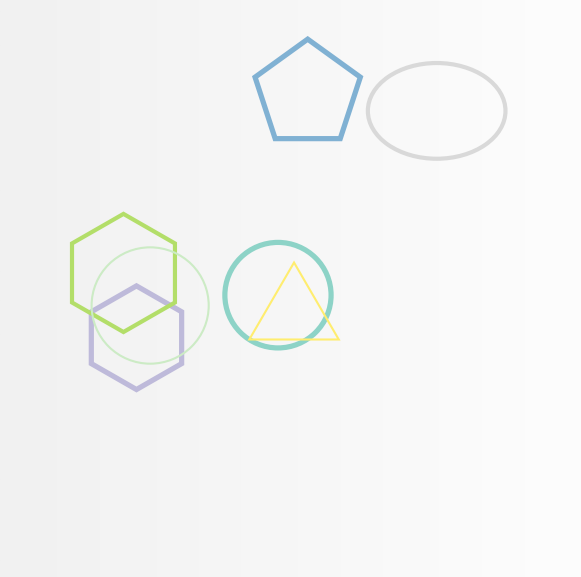[{"shape": "circle", "thickness": 2.5, "radius": 0.46, "center": [0.478, 0.488]}, {"shape": "hexagon", "thickness": 2.5, "radius": 0.45, "center": [0.235, 0.414]}, {"shape": "pentagon", "thickness": 2.5, "radius": 0.48, "center": [0.529, 0.836]}, {"shape": "hexagon", "thickness": 2, "radius": 0.51, "center": [0.212, 0.526]}, {"shape": "oval", "thickness": 2, "radius": 0.59, "center": [0.751, 0.807]}, {"shape": "circle", "thickness": 1, "radius": 0.5, "center": [0.258, 0.47]}, {"shape": "triangle", "thickness": 1, "radius": 0.44, "center": [0.506, 0.456]}]